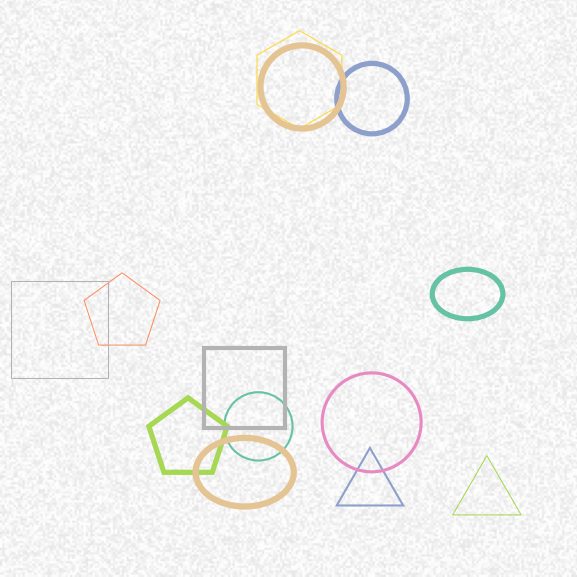[{"shape": "oval", "thickness": 2.5, "radius": 0.31, "center": [0.81, 0.49]}, {"shape": "circle", "thickness": 1, "radius": 0.3, "center": [0.447, 0.261]}, {"shape": "pentagon", "thickness": 0.5, "radius": 0.35, "center": [0.211, 0.458]}, {"shape": "circle", "thickness": 2.5, "radius": 0.31, "center": [0.644, 0.828]}, {"shape": "triangle", "thickness": 1, "radius": 0.33, "center": [0.641, 0.157]}, {"shape": "circle", "thickness": 1.5, "radius": 0.43, "center": [0.644, 0.268]}, {"shape": "triangle", "thickness": 0.5, "radius": 0.34, "center": [0.843, 0.142]}, {"shape": "pentagon", "thickness": 2.5, "radius": 0.36, "center": [0.326, 0.239]}, {"shape": "hexagon", "thickness": 0.5, "radius": 0.42, "center": [0.519, 0.861]}, {"shape": "circle", "thickness": 3, "radius": 0.36, "center": [0.523, 0.849]}, {"shape": "oval", "thickness": 3, "radius": 0.42, "center": [0.424, 0.181]}, {"shape": "square", "thickness": 0.5, "radius": 0.42, "center": [0.103, 0.428]}, {"shape": "square", "thickness": 2, "radius": 0.35, "center": [0.423, 0.327]}]